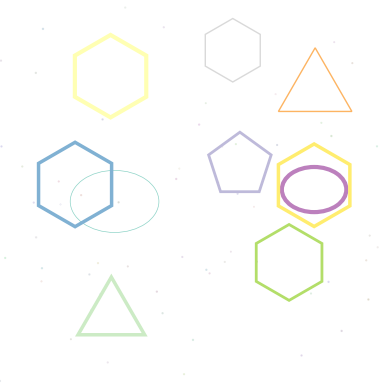[{"shape": "oval", "thickness": 0.5, "radius": 0.58, "center": [0.298, 0.477]}, {"shape": "hexagon", "thickness": 3, "radius": 0.54, "center": [0.287, 0.802]}, {"shape": "pentagon", "thickness": 2, "radius": 0.43, "center": [0.623, 0.571]}, {"shape": "hexagon", "thickness": 2.5, "radius": 0.55, "center": [0.195, 0.521]}, {"shape": "triangle", "thickness": 1, "radius": 0.55, "center": [0.819, 0.766]}, {"shape": "hexagon", "thickness": 2, "radius": 0.49, "center": [0.751, 0.318]}, {"shape": "hexagon", "thickness": 1, "radius": 0.41, "center": [0.605, 0.87]}, {"shape": "oval", "thickness": 3, "radius": 0.42, "center": [0.816, 0.508]}, {"shape": "triangle", "thickness": 2.5, "radius": 0.5, "center": [0.289, 0.18]}, {"shape": "hexagon", "thickness": 2.5, "radius": 0.54, "center": [0.816, 0.519]}]